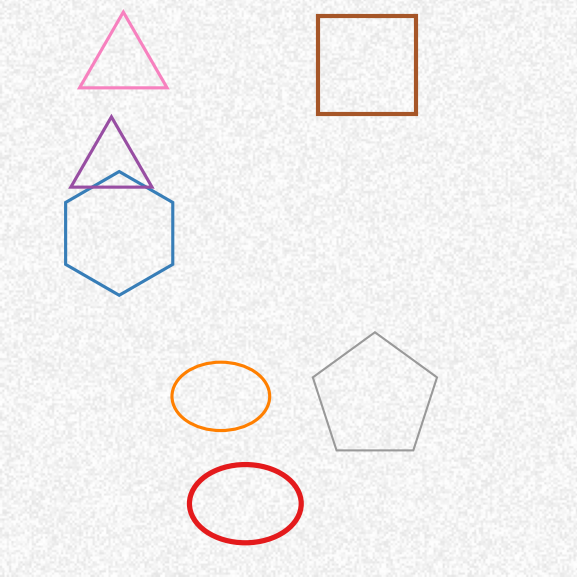[{"shape": "oval", "thickness": 2.5, "radius": 0.48, "center": [0.425, 0.127]}, {"shape": "hexagon", "thickness": 1.5, "radius": 0.54, "center": [0.206, 0.595]}, {"shape": "triangle", "thickness": 1.5, "radius": 0.41, "center": [0.193, 0.716]}, {"shape": "oval", "thickness": 1.5, "radius": 0.42, "center": [0.382, 0.313]}, {"shape": "square", "thickness": 2, "radius": 0.42, "center": [0.635, 0.886]}, {"shape": "triangle", "thickness": 1.5, "radius": 0.44, "center": [0.214, 0.891]}, {"shape": "pentagon", "thickness": 1, "radius": 0.57, "center": [0.649, 0.311]}]